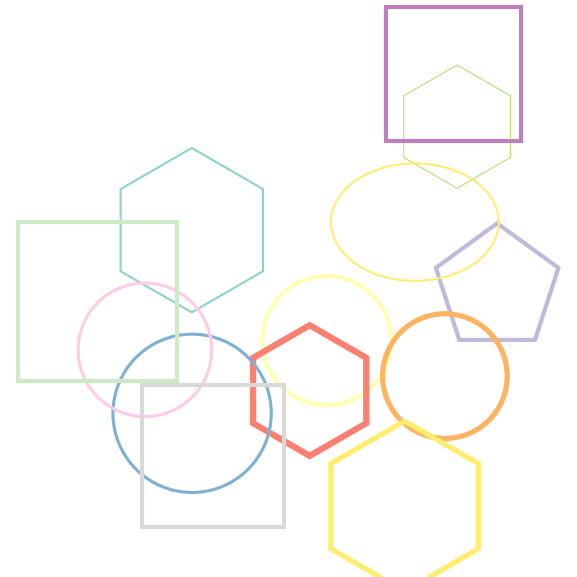[{"shape": "hexagon", "thickness": 1, "radius": 0.71, "center": [0.332, 0.601]}, {"shape": "circle", "thickness": 2, "radius": 0.56, "center": [0.566, 0.409]}, {"shape": "pentagon", "thickness": 2, "radius": 0.56, "center": [0.861, 0.501]}, {"shape": "hexagon", "thickness": 3, "radius": 0.57, "center": [0.536, 0.323]}, {"shape": "circle", "thickness": 1.5, "radius": 0.69, "center": [0.333, 0.283]}, {"shape": "circle", "thickness": 2.5, "radius": 0.54, "center": [0.77, 0.348]}, {"shape": "hexagon", "thickness": 0.5, "radius": 0.53, "center": [0.791, 0.78]}, {"shape": "circle", "thickness": 1.5, "radius": 0.58, "center": [0.251, 0.393]}, {"shape": "square", "thickness": 2, "radius": 0.61, "center": [0.368, 0.209]}, {"shape": "square", "thickness": 2, "radius": 0.58, "center": [0.785, 0.871]}, {"shape": "square", "thickness": 2, "radius": 0.69, "center": [0.168, 0.478]}, {"shape": "hexagon", "thickness": 2.5, "radius": 0.74, "center": [0.701, 0.123]}, {"shape": "oval", "thickness": 1, "radius": 0.73, "center": [0.718, 0.614]}]